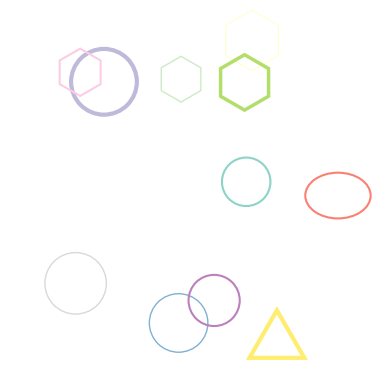[{"shape": "circle", "thickness": 1.5, "radius": 0.31, "center": [0.639, 0.528]}, {"shape": "hexagon", "thickness": 0.5, "radius": 0.39, "center": [0.655, 0.895]}, {"shape": "circle", "thickness": 3, "radius": 0.43, "center": [0.27, 0.788]}, {"shape": "oval", "thickness": 1.5, "radius": 0.42, "center": [0.878, 0.492]}, {"shape": "circle", "thickness": 1, "radius": 0.38, "center": [0.464, 0.161]}, {"shape": "hexagon", "thickness": 2.5, "radius": 0.36, "center": [0.635, 0.786]}, {"shape": "hexagon", "thickness": 1.5, "radius": 0.31, "center": [0.208, 0.812]}, {"shape": "circle", "thickness": 1, "radius": 0.4, "center": [0.196, 0.264]}, {"shape": "circle", "thickness": 1.5, "radius": 0.33, "center": [0.556, 0.22]}, {"shape": "hexagon", "thickness": 1, "radius": 0.3, "center": [0.47, 0.794]}, {"shape": "triangle", "thickness": 3, "radius": 0.41, "center": [0.719, 0.112]}]